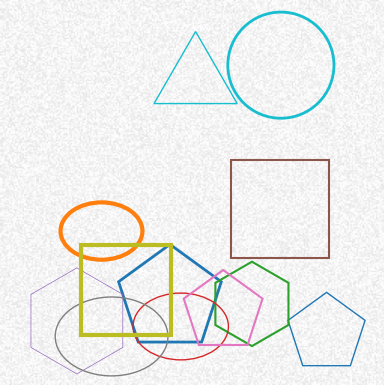[{"shape": "pentagon", "thickness": 1, "radius": 0.53, "center": [0.848, 0.135]}, {"shape": "pentagon", "thickness": 2, "radius": 0.7, "center": [0.441, 0.225]}, {"shape": "oval", "thickness": 3, "radius": 0.53, "center": [0.264, 0.4]}, {"shape": "hexagon", "thickness": 1.5, "radius": 0.55, "center": [0.654, 0.211]}, {"shape": "oval", "thickness": 1, "radius": 0.62, "center": [0.469, 0.152]}, {"shape": "hexagon", "thickness": 0.5, "radius": 0.69, "center": [0.2, 0.166]}, {"shape": "square", "thickness": 1.5, "radius": 0.64, "center": [0.728, 0.457]}, {"shape": "pentagon", "thickness": 1.5, "radius": 0.54, "center": [0.58, 0.191]}, {"shape": "oval", "thickness": 1, "radius": 0.73, "center": [0.29, 0.126]}, {"shape": "square", "thickness": 3, "radius": 0.59, "center": [0.328, 0.247]}, {"shape": "triangle", "thickness": 1, "radius": 0.62, "center": [0.508, 0.793]}, {"shape": "circle", "thickness": 2, "radius": 0.69, "center": [0.73, 0.831]}]